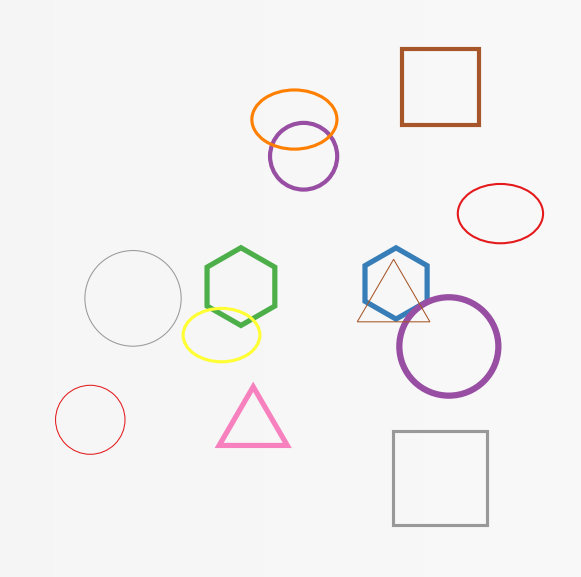[{"shape": "circle", "thickness": 0.5, "radius": 0.3, "center": [0.155, 0.272]}, {"shape": "oval", "thickness": 1, "radius": 0.37, "center": [0.861, 0.629]}, {"shape": "hexagon", "thickness": 2.5, "radius": 0.31, "center": [0.681, 0.508]}, {"shape": "hexagon", "thickness": 2.5, "radius": 0.34, "center": [0.415, 0.503]}, {"shape": "circle", "thickness": 2, "radius": 0.29, "center": [0.522, 0.729]}, {"shape": "circle", "thickness": 3, "radius": 0.43, "center": [0.772, 0.399]}, {"shape": "oval", "thickness": 1.5, "radius": 0.37, "center": [0.507, 0.792]}, {"shape": "oval", "thickness": 1.5, "radius": 0.33, "center": [0.381, 0.419]}, {"shape": "triangle", "thickness": 0.5, "radius": 0.36, "center": [0.677, 0.478]}, {"shape": "square", "thickness": 2, "radius": 0.33, "center": [0.758, 0.848]}, {"shape": "triangle", "thickness": 2.5, "radius": 0.34, "center": [0.436, 0.262]}, {"shape": "square", "thickness": 1.5, "radius": 0.4, "center": [0.757, 0.171]}, {"shape": "circle", "thickness": 0.5, "radius": 0.41, "center": [0.229, 0.482]}]